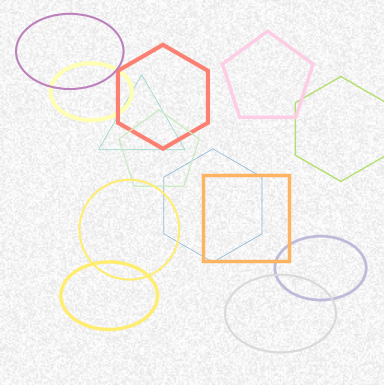[{"shape": "triangle", "thickness": 0.5, "radius": 0.65, "center": [0.368, 0.676]}, {"shape": "oval", "thickness": 3, "radius": 0.53, "center": [0.237, 0.762]}, {"shape": "oval", "thickness": 2, "radius": 0.59, "center": [0.833, 0.304]}, {"shape": "hexagon", "thickness": 3, "radius": 0.67, "center": [0.423, 0.749]}, {"shape": "hexagon", "thickness": 0.5, "radius": 0.74, "center": [0.553, 0.466]}, {"shape": "square", "thickness": 2.5, "radius": 0.55, "center": [0.639, 0.434]}, {"shape": "hexagon", "thickness": 1, "radius": 0.68, "center": [0.885, 0.665]}, {"shape": "pentagon", "thickness": 2.5, "radius": 0.62, "center": [0.695, 0.795]}, {"shape": "oval", "thickness": 1.5, "radius": 0.72, "center": [0.729, 0.186]}, {"shape": "oval", "thickness": 1.5, "radius": 0.7, "center": [0.181, 0.866]}, {"shape": "pentagon", "thickness": 1, "radius": 0.55, "center": [0.413, 0.605]}, {"shape": "circle", "thickness": 1.5, "radius": 0.65, "center": [0.336, 0.404]}, {"shape": "oval", "thickness": 2.5, "radius": 0.63, "center": [0.284, 0.232]}]